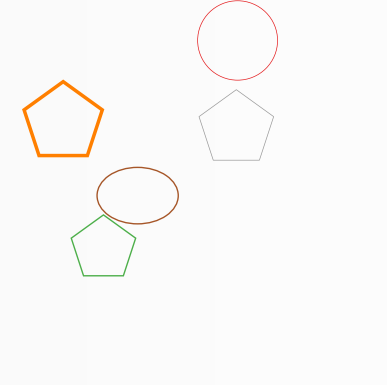[{"shape": "circle", "thickness": 0.5, "radius": 0.52, "center": [0.613, 0.895]}, {"shape": "pentagon", "thickness": 1, "radius": 0.44, "center": [0.267, 0.354]}, {"shape": "pentagon", "thickness": 2.5, "radius": 0.53, "center": [0.163, 0.682]}, {"shape": "oval", "thickness": 1, "radius": 0.52, "center": [0.355, 0.492]}, {"shape": "pentagon", "thickness": 0.5, "radius": 0.51, "center": [0.61, 0.666]}]